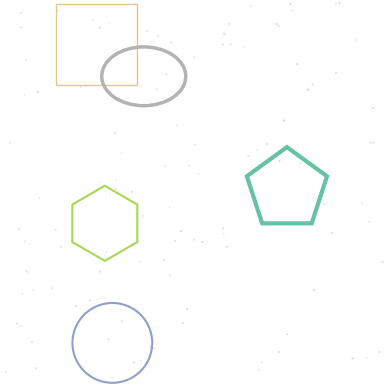[{"shape": "pentagon", "thickness": 3, "radius": 0.55, "center": [0.745, 0.508]}, {"shape": "circle", "thickness": 1.5, "radius": 0.52, "center": [0.292, 0.109]}, {"shape": "hexagon", "thickness": 1.5, "radius": 0.49, "center": [0.272, 0.42]}, {"shape": "square", "thickness": 1, "radius": 0.53, "center": [0.252, 0.884]}, {"shape": "oval", "thickness": 2.5, "radius": 0.55, "center": [0.373, 0.802]}]